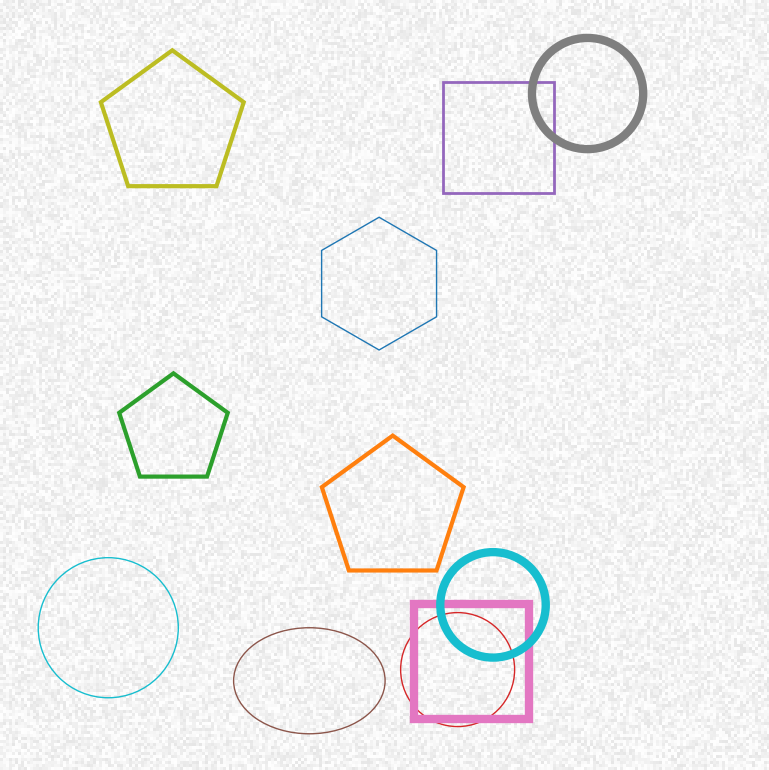[{"shape": "hexagon", "thickness": 0.5, "radius": 0.43, "center": [0.492, 0.632]}, {"shape": "pentagon", "thickness": 1.5, "radius": 0.48, "center": [0.51, 0.337]}, {"shape": "pentagon", "thickness": 1.5, "radius": 0.37, "center": [0.225, 0.441]}, {"shape": "circle", "thickness": 0.5, "radius": 0.37, "center": [0.594, 0.13]}, {"shape": "square", "thickness": 1, "radius": 0.36, "center": [0.648, 0.822]}, {"shape": "oval", "thickness": 0.5, "radius": 0.49, "center": [0.402, 0.116]}, {"shape": "square", "thickness": 3, "radius": 0.37, "center": [0.612, 0.14]}, {"shape": "circle", "thickness": 3, "radius": 0.36, "center": [0.763, 0.879]}, {"shape": "pentagon", "thickness": 1.5, "radius": 0.49, "center": [0.224, 0.837]}, {"shape": "circle", "thickness": 3, "radius": 0.34, "center": [0.64, 0.214]}, {"shape": "circle", "thickness": 0.5, "radius": 0.45, "center": [0.141, 0.185]}]